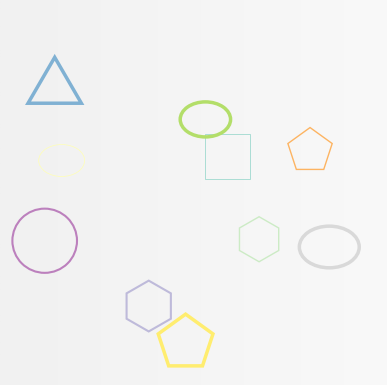[{"shape": "square", "thickness": 0.5, "radius": 0.29, "center": [0.587, 0.594]}, {"shape": "oval", "thickness": 0.5, "radius": 0.3, "center": [0.159, 0.583]}, {"shape": "hexagon", "thickness": 1.5, "radius": 0.33, "center": [0.384, 0.205]}, {"shape": "triangle", "thickness": 2.5, "radius": 0.4, "center": [0.141, 0.772]}, {"shape": "pentagon", "thickness": 1, "radius": 0.3, "center": [0.8, 0.609]}, {"shape": "oval", "thickness": 2.5, "radius": 0.32, "center": [0.53, 0.69]}, {"shape": "oval", "thickness": 2.5, "radius": 0.39, "center": [0.85, 0.358]}, {"shape": "circle", "thickness": 1.5, "radius": 0.42, "center": [0.115, 0.375]}, {"shape": "hexagon", "thickness": 1, "radius": 0.29, "center": [0.669, 0.379]}, {"shape": "pentagon", "thickness": 2.5, "radius": 0.37, "center": [0.479, 0.11]}]